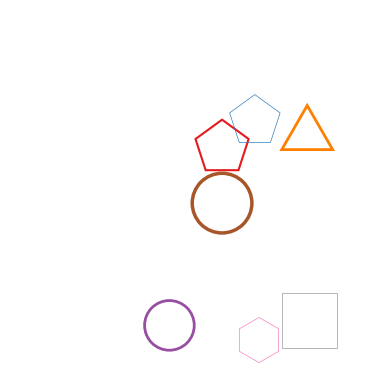[{"shape": "pentagon", "thickness": 1.5, "radius": 0.36, "center": [0.577, 0.617]}, {"shape": "pentagon", "thickness": 0.5, "radius": 0.34, "center": [0.662, 0.685]}, {"shape": "circle", "thickness": 2, "radius": 0.32, "center": [0.44, 0.155]}, {"shape": "triangle", "thickness": 2, "radius": 0.38, "center": [0.798, 0.65]}, {"shape": "circle", "thickness": 2.5, "radius": 0.39, "center": [0.577, 0.472]}, {"shape": "hexagon", "thickness": 0.5, "radius": 0.29, "center": [0.673, 0.117]}, {"shape": "square", "thickness": 0.5, "radius": 0.36, "center": [0.803, 0.167]}]